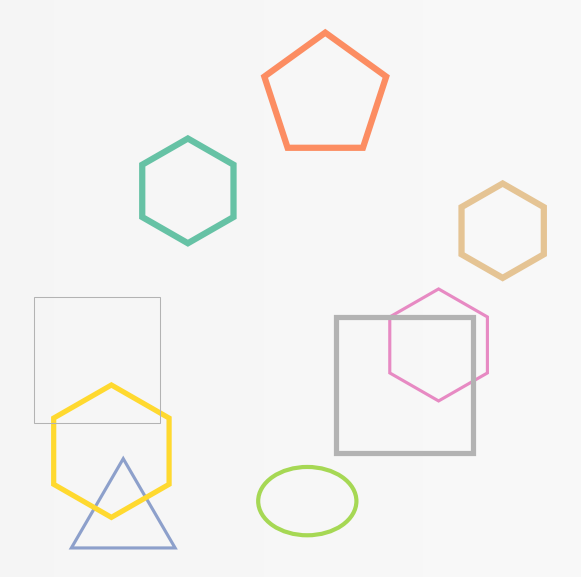[{"shape": "hexagon", "thickness": 3, "radius": 0.45, "center": [0.323, 0.669]}, {"shape": "pentagon", "thickness": 3, "radius": 0.55, "center": [0.56, 0.832]}, {"shape": "triangle", "thickness": 1.5, "radius": 0.52, "center": [0.212, 0.102]}, {"shape": "hexagon", "thickness": 1.5, "radius": 0.48, "center": [0.755, 0.402]}, {"shape": "oval", "thickness": 2, "radius": 0.42, "center": [0.529, 0.131]}, {"shape": "hexagon", "thickness": 2.5, "radius": 0.57, "center": [0.192, 0.218]}, {"shape": "hexagon", "thickness": 3, "radius": 0.41, "center": [0.865, 0.6]}, {"shape": "square", "thickness": 0.5, "radius": 0.54, "center": [0.167, 0.375]}, {"shape": "square", "thickness": 2.5, "radius": 0.59, "center": [0.696, 0.332]}]